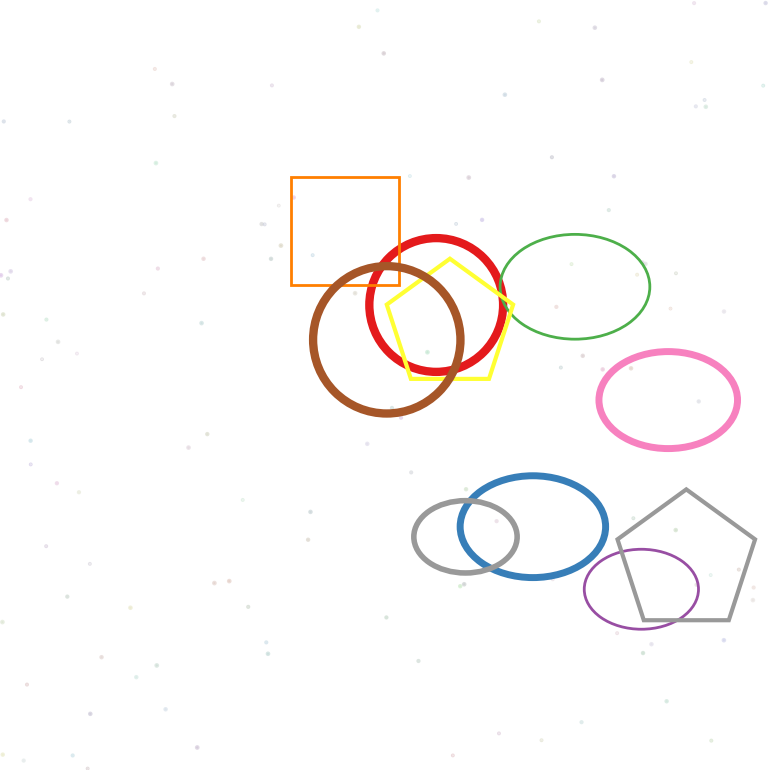[{"shape": "circle", "thickness": 3, "radius": 0.43, "center": [0.567, 0.604]}, {"shape": "oval", "thickness": 2.5, "radius": 0.47, "center": [0.692, 0.316]}, {"shape": "oval", "thickness": 1, "radius": 0.49, "center": [0.747, 0.628]}, {"shape": "oval", "thickness": 1, "radius": 0.37, "center": [0.833, 0.235]}, {"shape": "square", "thickness": 1, "radius": 0.35, "center": [0.448, 0.7]}, {"shape": "pentagon", "thickness": 1.5, "radius": 0.43, "center": [0.584, 0.578]}, {"shape": "circle", "thickness": 3, "radius": 0.48, "center": [0.502, 0.559]}, {"shape": "oval", "thickness": 2.5, "radius": 0.45, "center": [0.868, 0.48]}, {"shape": "pentagon", "thickness": 1.5, "radius": 0.47, "center": [0.891, 0.271]}, {"shape": "oval", "thickness": 2, "radius": 0.34, "center": [0.605, 0.303]}]